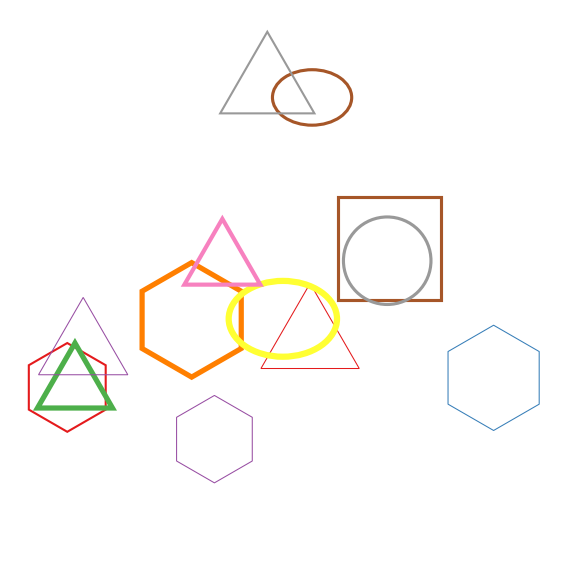[{"shape": "triangle", "thickness": 0.5, "radius": 0.49, "center": [0.537, 0.41]}, {"shape": "hexagon", "thickness": 1, "radius": 0.38, "center": [0.116, 0.328]}, {"shape": "hexagon", "thickness": 0.5, "radius": 0.46, "center": [0.855, 0.345]}, {"shape": "triangle", "thickness": 2.5, "radius": 0.37, "center": [0.13, 0.33]}, {"shape": "hexagon", "thickness": 0.5, "radius": 0.38, "center": [0.371, 0.239]}, {"shape": "triangle", "thickness": 0.5, "radius": 0.45, "center": [0.144, 0.395]}, {"shape": "hexagon", "thickness": 2.5, "radius": 0.5, "center": [0.332, 0.445]}, {"shape": "oval", "thickness": 3, "radius": 0.47, "center": [0.49, 0.447]}, {"shape": "square", "thickness": 1.5, "radius": 0.45, "center": [0.674, 0.569]}, {"shape": "oval", "thickness": 1.5, "radius": 0.34, "center": [0.54, 0.83]}, {"shape": "triangle", "thickness": 2, "radius": 0.38, "center": [0.385, 0.544]}, {"shape": "circle", "thickness": 1.5, "radius": 0.38, "center": [0.67, 0.548]}, {"shape": "triangle", "thickness": 1, "radius": 0.47, "center": [0.463, 0.85]}]